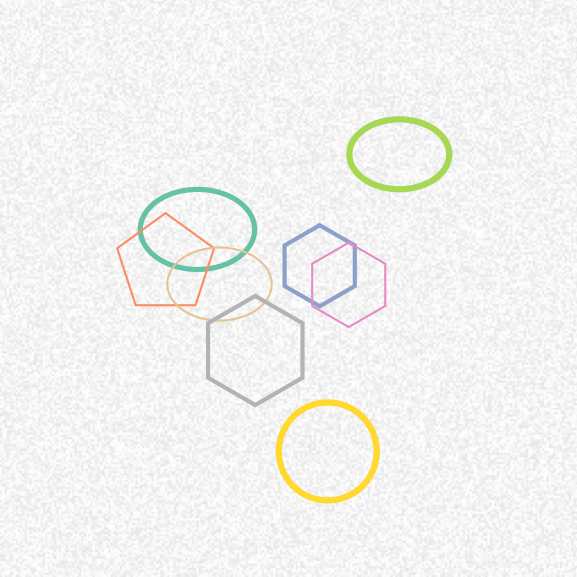[{"shape": "oval", "thickness": 2.5, "radius": 0.5, "center": [0.342, 0.602]}, {"shape": "pentagon", "thickness": 1, "radius": 0.44, "center": [0.287, 0.542]}, {"shape": "hexagon", "thickness": 2, "radius": 0.35, "center": [0.554, 0.539]}, {"shape": "hexagon", "thickness": 1, "radius": 0.37, "center": [0.604, 0.506]}, {"shape": "oval", "thickness": 3, "radius": 0.43, "center": [0.691, 0.732]}, {"shape": "circle", "thickness": 3, "radius": 0.42, "center": [0.568, 0.217]}, {"shape": "oval", "thickness": 1, "radius": 0.45, "center": [0.38, 0.507]}, {"shape": "hexagon", "thickness": 2, "radius": 0.47, "center": [0.442, 0.392]}]